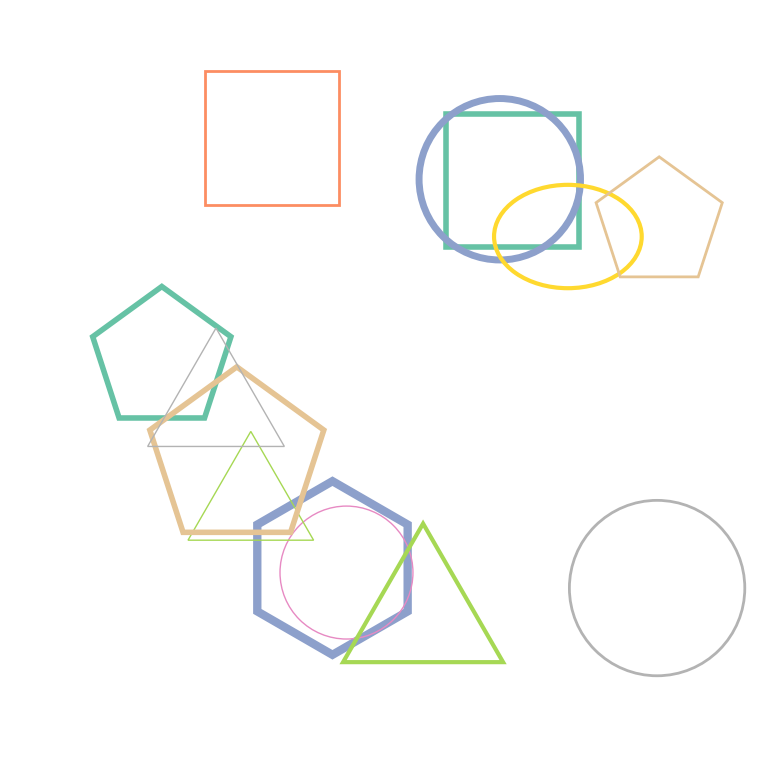[{"shape": "square", "thickness": 2, "radius": 0.43, "center": [0.665, 0.765]}, {"shape": "pentagon", "thickness": 2, "radius": 0.47, "center": [0.21, 0.534]}, {"shape": "square", "thickness": 1, "radius": 0.43, "center": [0.354, 0.821]}, {"shape": "circle", "thickness": 2.5, "radius": 0.52, "center": [0.649, 0.767]}, {"shape": "hexagon", "thickness": 3, "radius": 0.56, "center": [0.432, 0.262]}, {"shape": "circle", "thickness": 0.5, "radius": 0.43, "center": [0.45, 0.256]}, {"shape": "triangle", "thickness": 1.5, "radius": 0.6, "center": [0.549, 0.2]}, {"shape": "triangle", "thickness": 0.5, "radius": 0.47, "center": [0.326, 0.346]}, {"shape": "oval", "thickness": 1.5, "radius": 0.48, "center": [0.738, 0.693]}, {"shape": "pentagon", "thickness": 2, "radius": 0.59, "center": [0.308, 0.405]}, {"shape": "pentagon", "thickness": 1, "radius": 0.43, "center": [0.856, 0.71]}, {"shape": "triangle", "thickness": 0.5, "radius": 0.51, "center": [0.281, 0.471]}, {"shape": "circle", "thickness": 1, "radius": 0.57, "center": [0.853, 0.236]}]